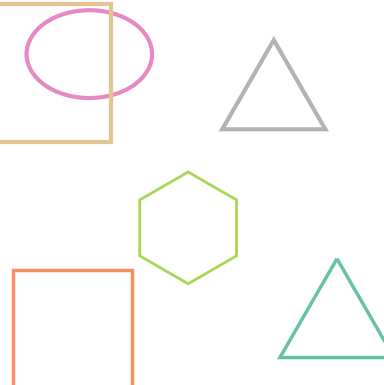[{"shape": "triangle", "thickness": 2.5, "radius": 0.86, "center": [0.875, 0.157]}, {"shape": "square", "thickness": 2.5, "radius": 0.77, "center": [0.188, 0.145]}, {"shape": "oval", "thickness": 3, "radius": 0.81, "center": [0.232, 0.859]}, {"shape": "hexagon", "thickness": 2, "radius": 0.73, "center": [0.489, 0.408]}, {"shape": "square", "thickness": 3, "radius": 0.9, "center": [0.11, 0.81]}, {"shape": "triangle", "thickness": 3, "radius": 0.77, "center": [0.711, 0.741]}]